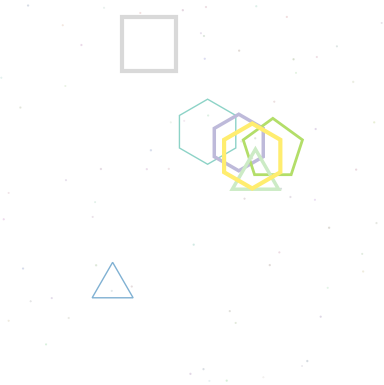[{"shape": "hexagon", "thickness": 1, "radius": 0.42, "center": [0.539, 0.658]}, {"shape": "hexagon", "thickness": 2.5, "radius": 0.37, "center": [0.62, 0.63]}, {"shape": "triangle", "thickness": 1, "radius": 0.31, "center": [0.293, 0.257]}, {"shape": "pentagon", "thickness": 2, "radius": 0.4, "center": [0.709, 0.612]}, {"shape": "square", "thickness": 3, "radius": 0.35, "center": [0.386, 0.886]}, {"shape": "triangle", "thickness": 2.5, "radius": 0.35, "center": [0.663, 0.543]}, {"shape": "hexagon", "thickness": 3, "radius": 0.42, "center": [0.655, 0.595]}]